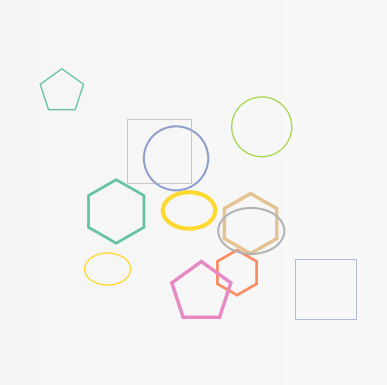[{"shape": "hexagon", "thickness": 2, "radius": 0.41, "center": [0.3, 0.451]}, {"shape": "pentagon", "thickness": 1, "radius": 0.29, "center": [0.16, 0.763]}, {"shape": "hexagon", "thickness": 2, "radius": 0.29, "center": [0.612, 0.292]}, {"shape": "square", "thickness": 0.5, "radius": 0.39, "center": [0.84, 0.249]}, {"shape": "circle", "thickness": 1.5, "radius": 0.42, "center": [0.454, 0.589]}, {"shape": "pentagon", "thickness": 2.5, "radius": 0.4, "center": [0.52, 0.241]}, {"shape": "circle", "thickness": 1, "radius": 0.39, "center": [0.675, 0.671]}, {"shape": "oval", "thickness": 1, "radius": 0.3, "center": [0.278, 0.301]}, {"shape": "oval", "thickness": 3, "radius": 0.34, "center": [0.488, 0.453]}, {"shape": "hexagon", "thickness": 2.5, "radius": 0.39, "center": [0.647, 0.419]}, {"shape": "square", "thickness": 0.5, "radius": 0.41, "center": [0.411, 0.608]}, {"shape": "oval", "thickness": 1.5, "radius": 0.43, "center": [0.648, 0.4]}]